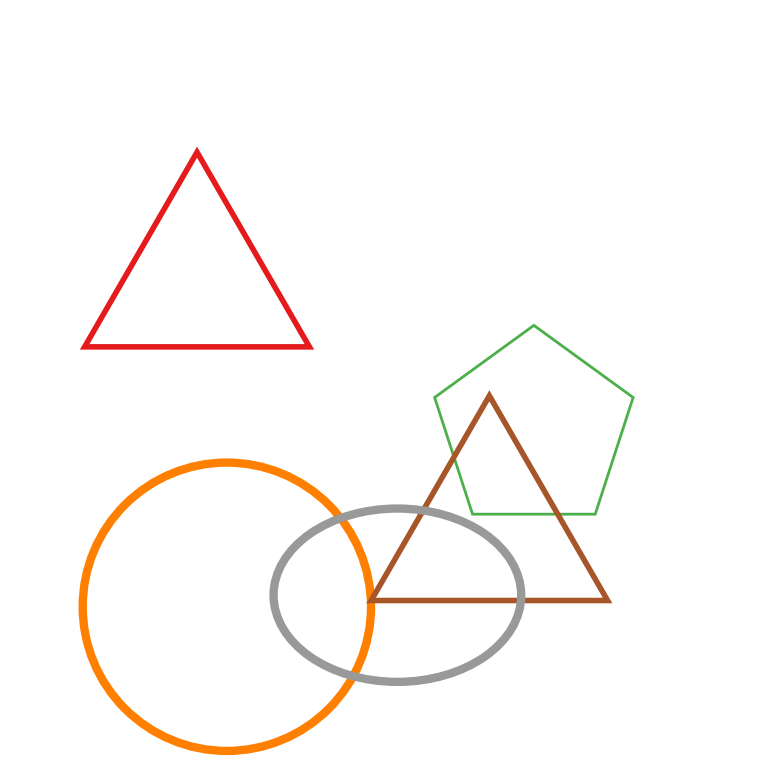[{"shape": "triangle", "thickness": 2, "radius": 0.84, "center": [0.256, 0.634]}, {"shape": "pentagon", "thickness": 1, "radius": 0.68, "center": [0.693, 0.442]}, {"shape": "circle", "thickness": 3, "radius": 0.94, "center": [0.295, 0.212]}, {"shape": "triangle", "thickness": 2, "radius": 0.89, "center": [0.636, 0.309]}, {"shape": "oval", "thickness": 3, "radius": 0.8, "center": [0.516, 0.227]}]